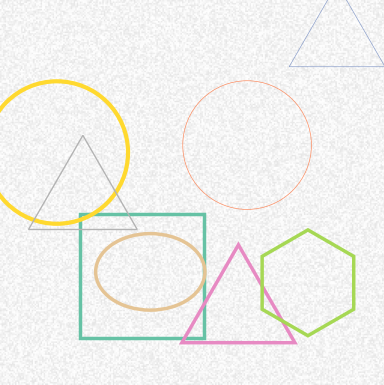[{"shape": "square", "thickness": 2.5, "radius": 0.81, "center": [0.369, 0.284]}, {"shape": "circle", "thickness": 0.5, "radius": 0.84, "center": [0.642, 0.623]}, {"shape": "triangle", "thickness": 0.5, "radius": 0.72, "center": [0.876, 0.899]}, {"shape": "triangle", "thickness": 2.5, "radius": 0.85, "center": [0.619, 0.195]}, {"shape": "hexagon", "thickness": 2.5, "radius": 0.69, "center": [0.8, 0.265]}, {"shape": "circle", "thickness": 3, "radius": 0.93, "center": [0.148, 0.604]}, {"shape": "oval", "thickness": 2.5, "radius": 0.71, "center": [0.39, 0.294]}, {"shape": "triangle", "thickness": 1, "radius": 0.82, "center": [0.215, 0.485]}]